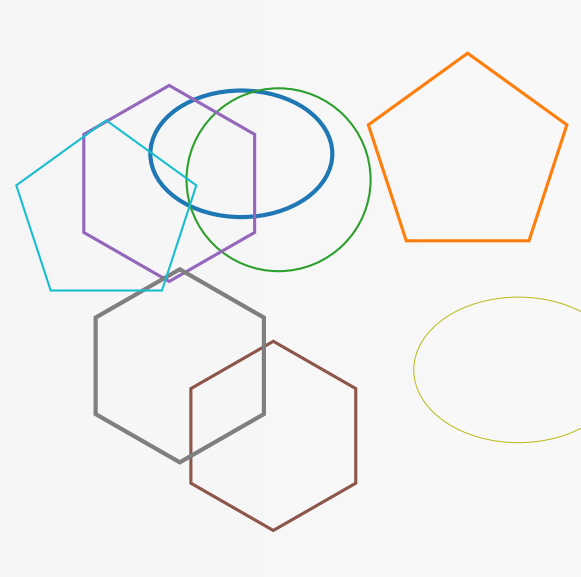[{"shape": "oval", "thickness": 2, "radius": 0.78, "center": [0.415, 0.733]}, {"shape": "pentagon", "thickness": 1.5, "radius": 0.9, "center": [0.805, 0.727]}, {"shape": "circle", "thickness": 1, "radius": 0.79, "center": [0.479, 0.688]}, {"shape": "hexagon", "thickness": 1.5, "radius": 0.85, "center": [0.291, 0.682]}, {"shape": "hexagon", "thickness": 1.5, "radius": 0.82, "center": [0.47, 0.244]}, {"shape": "hexagon", "thickness": 2, "radius": 0.84, "center": [0.309, 0.366]}, {"shape": "oval", "thickness": 0.5, "radius": 0.9, "center": [0.892, 0.359]}, {"shape": "pentagon", "thickness": 1, "radius": 0.81, "center": [0.183, 0.628]}]